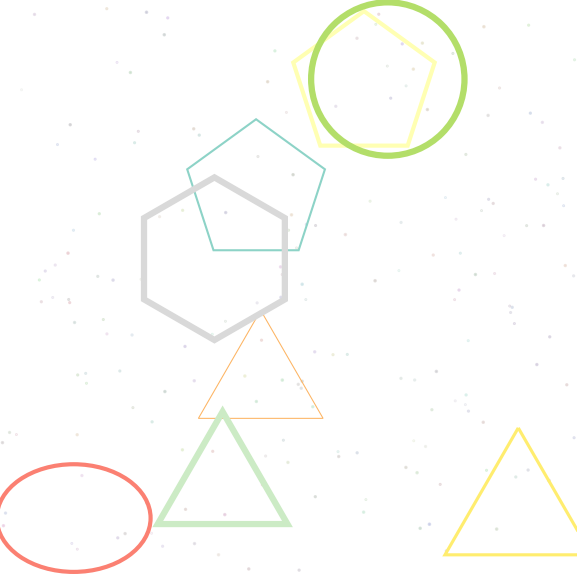[{"shape": "pentagon", "thickness": 1, "radius": 0.63, "center": [0.443, 0.667]}, {"shape": "pentagon", "thickness": 2, "radius": 0.64, "center": [0.63, 0.851]}, {"shape": "oval", "thickness": 2, "radius": 0.67, "center": [0.128, 0.102]}, {"shape": "triangle", "thickness": 0.5, "radius": 0.62, "center": [0.452, 0.337]}, {"shape": "circle", "thickness": 3, "radius": 0.66, "center": [0.672, 0.862]}, {"shape": "hexagon", "thickness": 3, "radius": 0.7, "center": [0.371, 0.551]}, {"shape": "triangle", "thickness": 3, "radius": 0.65, "center": [0.385, 0.157]}, {"shape": "triangle", "thickness": 1.5, "radius": 0.73, "center": [0.897, 0.112]}]